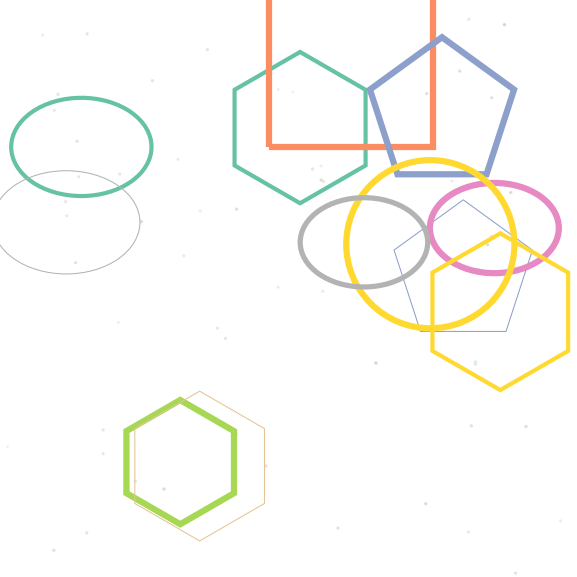[{"shape": "oval", "thickness": 2, "radius": 0.61, "center": [0.141, 0.745]}, {"shape": "hexagon", "thickness": 2, "radius": 0.65, "center": [0.52, 0.778]}, {"shape": "square", "thickness": 3, "radius": 0.71, "center": [0.607, 0.886]}, {"shape": "pentagon", "thickness": 0.5, "radius": 0.63, "center": [0.802, 0.527]}, {"shape": "pentagon", "thickness": 3, "radius": 0.66, "center": [0.765, 0.803]}, {"shape": "oval", "thickness": 3, "radius": 0.56, "center": [0.856, 0.604]}, {"shape": "hexagon", "thickness": 3, "radius": 0.54, "center": [0.312, 0.199]}, {"shape": "hexagon", "thickness": 2, "radius": 0.68, "center": [0.866, 0.459]}, {"shape": "circle", "thickness": 3, "radius": 0.73, "center": [0.745, 0.576]}, {"shape": "hexagon", "thickness": 0.5, "radius": 0.65, "center": [0.346, 0.192]}, {"shape": "oval", "thickness": 2.5, "radius": 0.55, "center": [0.63, 0.58]}, {"shape": "oval", "thickness": 0.5, "radius": 0.64, "center": [0.115, 0.614]}]